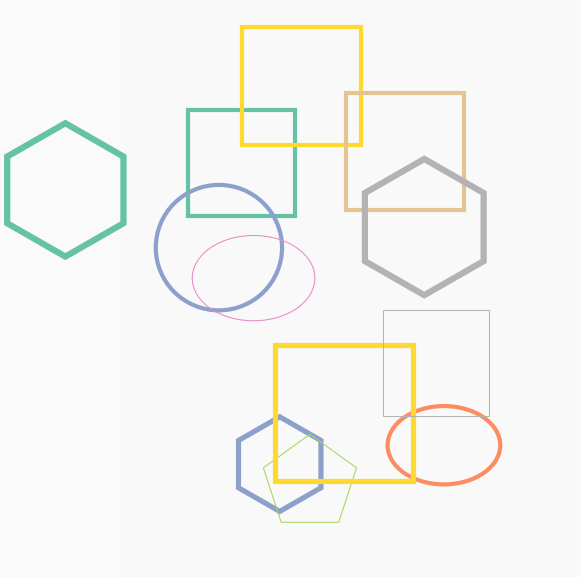[{"shape": "square", "thickness": 2, "radius": 0.46, "center": [0.416, 0.717]}, {"shape": "hexagon", "thickness": 3, "radius": 0.58, "center": [0.112, 0.67]}, {"shape": "oval", "thickness": 2, "radius": 0.48, "center": [0.764, 0.228]}, {"shape": "circle", "thickness": 2, "radius": 0.54, "center": [0.377, 0.57]}, {"shape": "hexagon", "thickness": 2.5, "radius": 0.41, "center": [0.481, 0.195]}, {"shape": "oval", "thickness": 0.5, "radius": 0.53, "center": [0.436, 0.518]}, {"shape": "pentagon", "thickness": 0.5, "radius": 0.42, "center": [0.533, 0.163]}, {"shape": "square", "thickness": 2, "radius": 0.51, "center": [0.518, 0.85]}, {"shape": "square", "thickness": 2.5, "radius": 0.59, "center": [0.591, 0.284]}, {"shape": "square", "thickness": 2, "radius": 0.51, "center": [0.696, 0.736]}, {"shape": "hexagon", "thickness": 3, "radius": 0.59, "center": [0.73, 0.606]}, {"shape": "square", "thickness": 0.5, "radius": 0.46, "center": [0.75, 0.37]}]